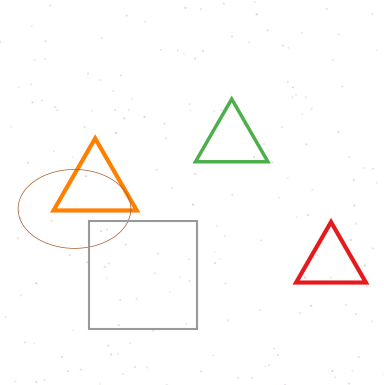[{"shape": "triangle", "thickness": 3, "radius": 0.52, "center": [0.86, 0.319]}, {"shape": "triangle", "thickness": 2.5, "radius": 0.54, "center": [0.602, 0.634]}, {"shape": "triangle", "thickness": 3, "radius": 0.62, "center": [0.247, 0.516]}, {"shape": "oval", "thickness": 0.5, "radius": 0.73, "center": [0.193, 0.457]}, {"shape": "square", "thickness": 1.5, "radius": 0.7, "center": [0.372, 0.285]}]